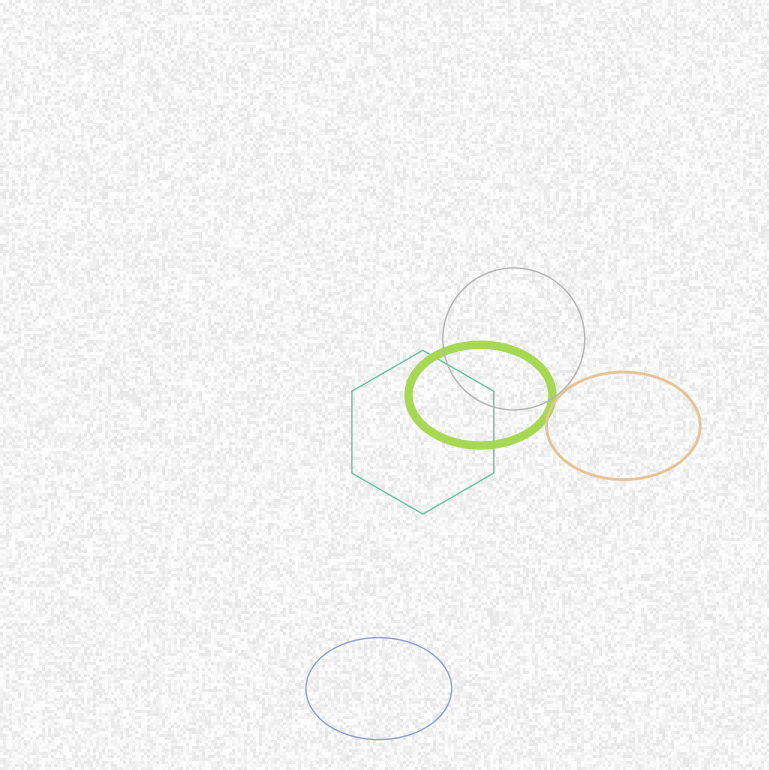[{"shape": "hexagon", "thickness": 0.5, "radius": 0.53, "center": [0.549, 0.439]}, {"shape": "oval", "thickness": 0.5, "radius": 0.47, "center": [0.492, 0.106]}, {"shape": "oval", "thickness": 3, "radius": 0.47, "center": [0.624, 0.487]}, {"shape": "oval", "thickness": 1, "radius": 0.5, "center": [0.81, 0.447]}, {"shape": "circle", "thickness": 0.5, "radius": 0.46, "center": [0.667, 0.56]}]